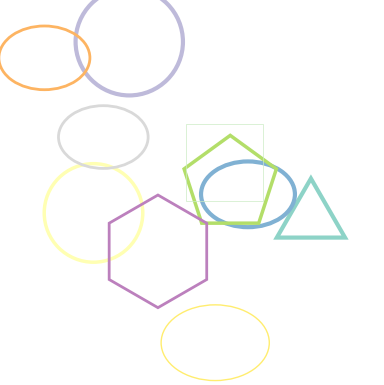[{"shape": "triangle", "thickness": 3, "radius": 0.51, "center": [0.808, 0.434]}, {"shape": "circle", "thickness": 2.5, "radius": 0.64, "center": [0.243, 0.447]}, {"shape": "circle", "thickness": 3, "radius": 0.7, "center": [0.336, 0.892]}, {"shape": "oval", "thickness": 3, "radius": 0.61, "center": [0.644, 0.495]}, {"shape": "oval", "thickness": 2, "radius": 0.59, "center": [0.115, 0.85]}, {"shape": "pentagon", "thickness": 2.5, "radius": 0.63, "center": [0.598, 0.522]}, {"shape": "oval", "thickness": 2, "radius": 0.58, "center": [0.268, 0.644]}, {"shape": "hexagon", "thickness": 2, "radius": 0.73, "center": [0.41, 0.347]}, {"shape": "square", "thickness": 0.5, "radius": 0.5, "center": [0.583, 0.578]}, {"shape": "oval", "thickness": 1, "radius": 0.7, "center": [0.559, 0.11]}]